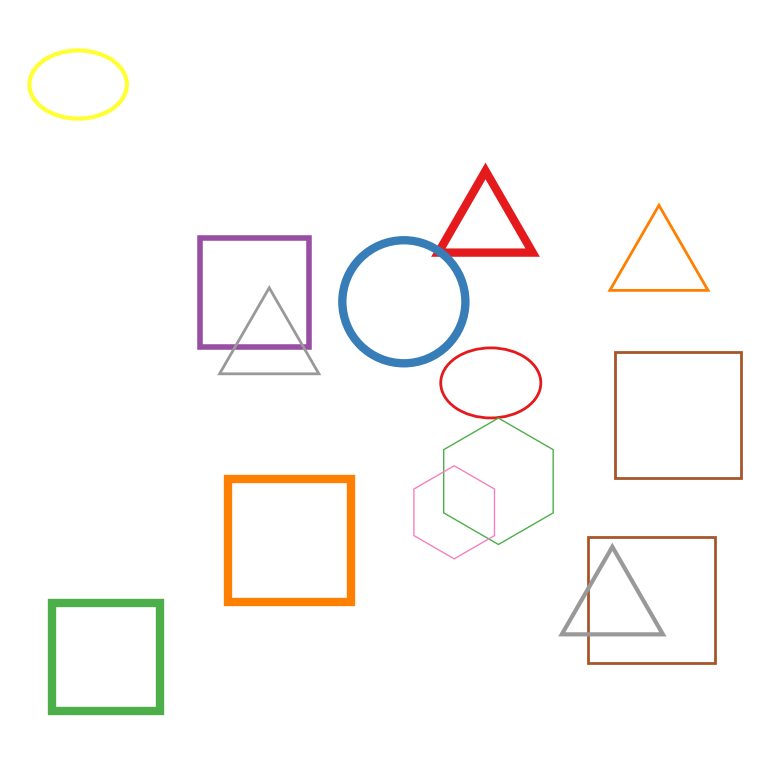[{"shape": "triangle", "thickness": 3, "radius": 0.35, "center": [0.631, 0.707]}, {"shape": "oval", "thickness": 1, "radius": 0.33, "center": [0.637, 0.503]}, {"shape": "circle", "thickness": 3, "radius": 0.4, "center": [0.524, 0.608]}, {"shape": "hexagon", "thickness": 0.5, "radius": 0.41, "center": [0.647, 0.375]}, {"shape": "square", "thickness": 3, "radius": 0.35, "center": [0.138, 0.146]}, {"shape": "square", "thickness": 2, "radius": 0.35, "center": [0.331, 0.62]}, {"shape": "square", "thickness": 3, "radius": 0.4, "center": [0.376, 0.298]}, {"shape": "triangle", "thickness": 1, "radius": 0.37, "center": [0.856, 0.66]}, {"shape": "oval", "thickness": 1.5, "radius": 0.32, "center": [0.101, 0.89]}, {"shape": "square", "thickness": 1, "radius": 0.41, "center": [0.88, 0.461]}, {"shape": "square", "thickness": 1, "radius": 0.41, "center": [0.846, 0.221]}, {"shape": "hexagon", "thickness": 0.5, "radius": 0.3, "center": [0.59, 0.335]}, {"shape": "triangle", "thickness": 1, "radius": 0.37, "center": [0.35, 0.552]}, {"shape": "triangle", "thickness": 1.5, "radius": 0.38, "center": [0.795, 0.214]}]